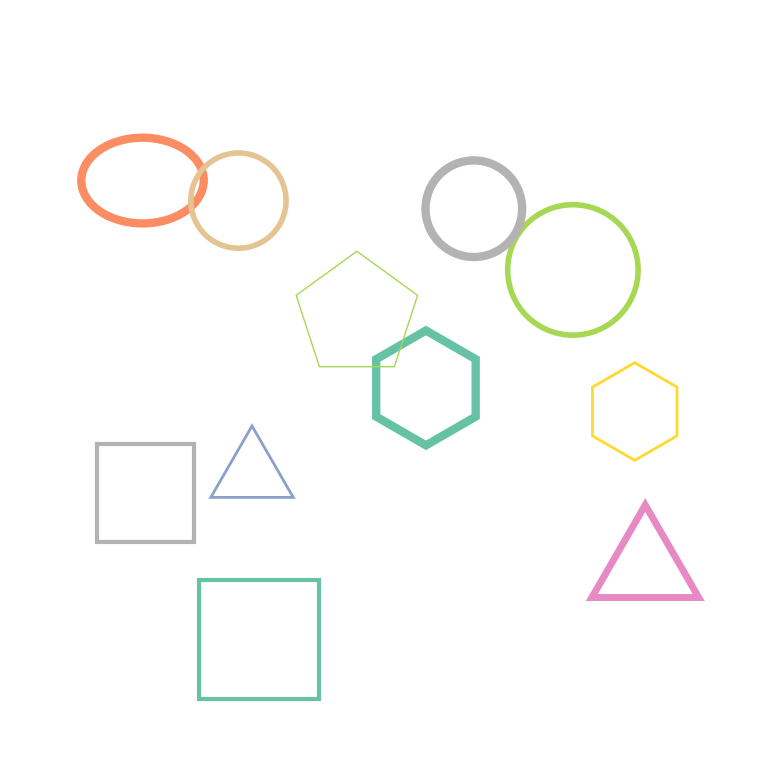[{"shape": "hexagon", "thickness": 3, "radius": 0.37, "center": [0.553, 0.496]}, {"shape": "square", "thickness": 1.5, "radius": 0.39, "center": [0.336, 0.17]}, {"shape": "oval", "thickness": 3, "radius": 0.4, "center": [0.185, 0.766]}, {"shape": "triangle", "thickness": 1, "radius": 0.31, "center": [0.327, 0.385]}, {"shape": "triangle", "thickness": 2.5, "radius": 0.4, "center": [0.838, 0.264]}, {"shape": "pentagon", "thickness": 0.5, "radius": 0.41, "center": [0.463, 0.591]}, {"shape": "circle", "thickness": 2, "radius": 0.42, "center": [0.744, 0.649]}, {"shape": "hexagon", "thickness": 1, "radius": 0.32, "center": [0.824, 0.466]}, {"shape": "circle", "thickness": 2, "radius": 0.31, "center": [0.31, 0.739]}, {"shape": "circle", "thickness": 3, "radius": 0.31, "center": [0.615, 0.729]}, {"shape": "square", "thickness": 1.5, "radius": 0.32, "center": [0.189, 0.36]}]